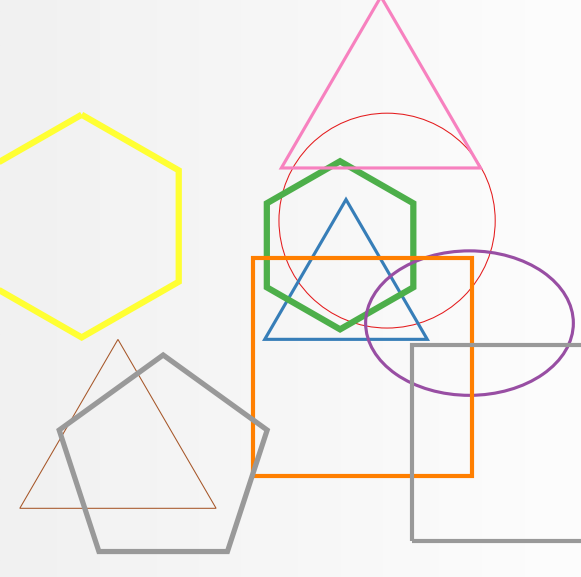[{"shape": "circle", "thickness": 0.5, "radius": 0.93, "center": [0.666, 0.617]}, {"shape": "triangle", "thickness": 1.5, "radius": 0.81, "center": [0.595, 0.492]}, {"shape": "hexagon", "thickness": 3, "radius": 0.73, "center": [0.585, 0.574]}, {"shape": "oval", "thickness": 1.5, "radius": 0.89, "center": [0.808, 0.44]}, {"shape": "square", "thickness": 2, "radius": 0.94, "center": [0.623, 0.364]}, {"shape": "hexagon", "thickness": 3, "radius": 0.96, "center": [0.14, 0.608]}, {"shape": "triangle", "thickness": 0.5, "radius": 0.97, "center": [0.203, 0.216]}, {"shape": "triangle", "thickness": 1.5, "radius": 0.99, "center": [0.655, 0.807]}, {"shape": "square", "thickness": 2, "radius": 0.85, "center": [0.879, 0.232]}, {"shape": "pentagon", "thickness": 2.5, "radius": 0.94, "center": [0.281, 0.196]}]